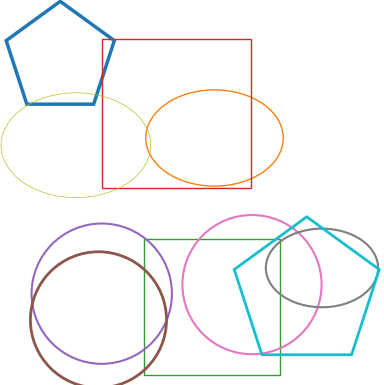[{"shape": "pentagon", "thickness": 2.5, "radius": 0.74, "center": [0.156, 0.849]}, {"shape": "oval", "thickness": 1, "radius": 0.89, "center": [0.557, 0.642]}, {"shape": "square", "thickness": 1, "radius": 0.88, "center": [0.551, 0.204]}, {"shape": "square", "thickness": 1, "radius": 0.97, "center": [0.459, 0.706]}, {"shape": "circle", "thickness": 1.5, "radius": 0.91, "center": [0.264, 0.237]}, {"shape": "circle", "thickness": 2, "radius": 0.88, "center": [0.256, 0.169]}, {"shape": "circle", "thickness": 1.5, "radius": 0.9, "center": [0.655, 0.261]}, {"shape": "oval", "thickness": 1.5, "radius": 0.73, "center": [0.836, 0.304]}, {"shape": "oval", "thickness": 0.5, "radius": 0.97, "center": [0.197, 0.623]}, {"shape": "pentagon", "thickness": 2, "radius": 0.99, "center": [0.797, 0.239]}]